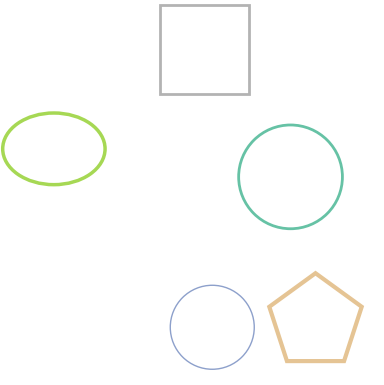[{"shape": "circle", "thickness": 2, "radius": 0.67, "center": [0.755, 0.541]}, {"shape": "circle", "thickness": 1, "radius": 0.55, "center": [0.551, 0.15]}, {"shape": "oval", "thickness": 2.5, "radius": 0.66, "center": [0.14, 0.613]}, {"shape": "pentagon", "thickness": 3, "radius": 0.63, "center": [0.819, 0.164]}, {"shape": "square", "thickness": 2, "radius": 0.58, "center": [0.531, 0.872]}]